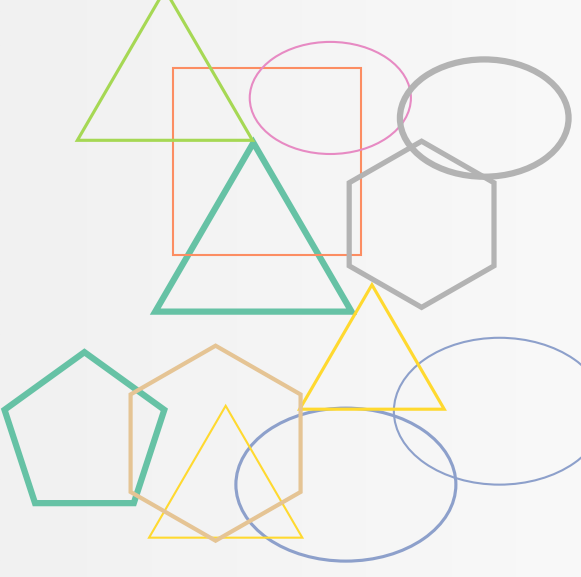[{"shape": "triangle", "thickness": 3, "radius": 0.97, "center": [0.436, 0.557]}, {"shape": "pentagon", "thickness": 3, "radius": 0.72, "center": [0.145, 0.245]}, {"shape": "square", "thickness": 1, "radius": 0.81, "center": [0.459, 0.719]}, {"shape": "oval", "thickness": 1, "radius": 0.91, "center": [0.859, 0.287]}, {"shape": "oval", "thickness": 1.5, "radius": 0.95, "center": [0.595, 0.16]}, {"shape": "oval", "thickness": 1, "radius": 0.69, "center": [0.568, 0.83]}, {"shape": "triangle", "thickness": 1.5, "radius": 0.87, "center": [0.284, 0.843]}, {"shape": "triangle", "thickness": 1.5, "radius": 0.72, "center": [0.64, 0.362]}, {"shape": "triangle", "thickness": 1, "radius": 0.76, "center": [0.388, 0.144]}, {"shape": "hexagon", "thickness": 2, "radius": 0.84, "center": [0.371, 0.232]}, {"shape": "oval", "thickness": 3, "radius": 0.73, "center": [0.833, 0.795]}, {"shape": "hexagon", "thickness": 2.5, "radius": 0.72, "center": [0.725, 0.611]}]